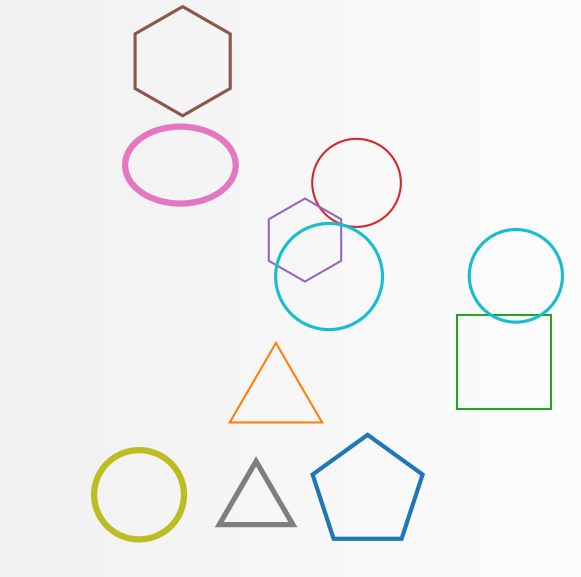[{"shape": "pentagon", "thickness": 2, "radius": 0.5, "center": [0.632, 0.147]}, {"shape": "triangle", "thickness": 1, "radius": 0.46, "center": [0.475, 0.313]}, {"shape": "square", "thickness": 1, "radius": 0.4, "center": [0.867, 0.373]}, {"shape": "circle", "thickness": 1, "radius": 0.38, "center": [0.613, 0.682]}, {"shape": "hexagon", "thickness": 1, "radius": 0.36, "center": [0.525, 0.583]}, {"shape": "hexagon", "thickness": 1.5, "radius": 0.47, "center": [0.314, 0.893]}, {"shape": "oval", "thickness": 3, "radius": 0.48, "center": [0.31, 0.713]}, {"shape": "triangle", "thickness": 2.5, "radius": 0.37, "center": [0.441, 0.127]}, {"shape": "circle", "thickness": 3, "radius": 0.39, "center": [0.239, 0.142]}, {"shape": "circle", "thickness": 1.5, "radius": 0.4, "center": [0.888, 0.521]}, {"shape": "circle", "thickness": 1.5, "radius": 0.46, "center": [0.566, 0.52]}]